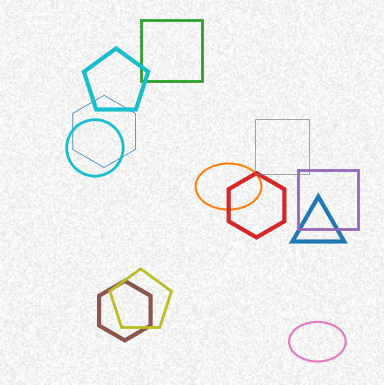[{"shape": "triangle", "thickness": 3, "radius": 0.39, "center": [0.827, 0.412]}, {"shape": "hexagon", "thickness": 0.5, "radius": 0.47, "center": [0.27, 0.659]}, {"shape": "oval", "thickness": 1.5, "radius": 0.43, "center": [0.594, 0.515]}, {"shape": "square", "thickness": 2, "radius": 0.39, "center": [0.445, 0.868]}, {"shape": "hexagon", "thickness": 3, "radius": 0.42, "center": [0.666, 0.467]}, {"shape": "square", "thickness": 2, "radius": 0.39, "center": [0.852, 0.482]}, {"shape": "hexagon", "thickness": 3, "radius": 0.39, "center": [0.324, 0.193]}, {"shape": "oval", "thickness": 1.5, "radius": 0.37, "center": [0.824, 0.112]}, {"shape": "square", "thickness": 0.5, "radius": 0.36, "center": [0.732, 0.62]}, {"shape": "pentagon", "thickness": 2, "radius": 0.42, "center": [0.365, 0.218]}, {"shape": "pentagon", "thickness": 3, "radius": 0.44, "center": [0.301, 0.787]}, {"shape": "circle", "thickness": 2, "radius": 0.37, "center": [0.247, 0.616]}]